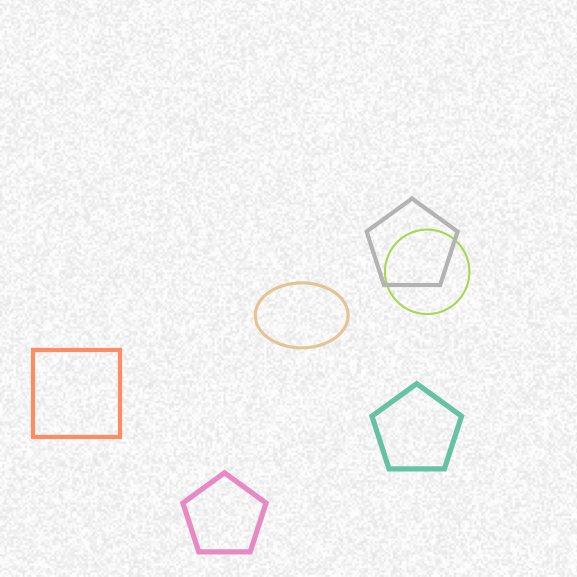[{"shape": "pentagon", "thickness": 2.5, "radius": 0.41, "center": [0.722, 0.253]}, {"shape": "square", "thickness": 2, "radius": 0.38, "center": [0.133, 0.318]}, {"shape": "pentagon", "thickness": 2.5, "radius": 0.38, "center": [0.389, 0.105]}, {"shape": "circle", "thickness": 1, "radius": 0.37, "center": [0.74, 0.528]}, {"shape": "oval", "thickness": 1.5, "radius": 0.4, "center": [0.522, 0.453]}, {"shape": "pentagon", "thickness": 2, "radius": 0.41, "center": [0.714, 0.573]}]